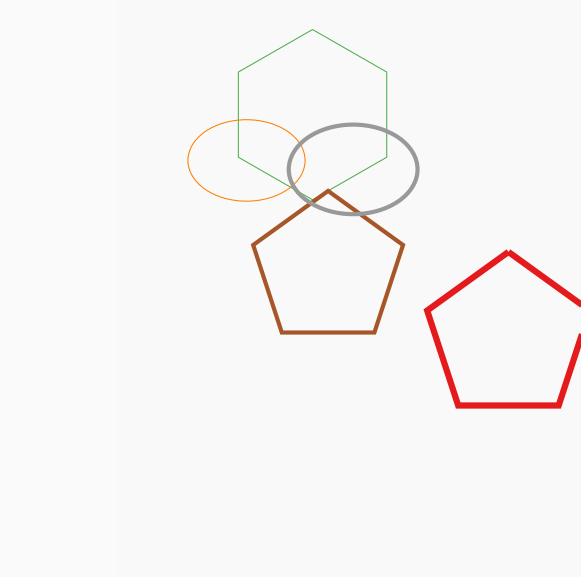[{"shape": "pentagon", "thickness": 3, "radius": 0.74, "center": [0.875, 0.416]}, {"shape": "hexagon", "thickness": 0.5, "radius": 0.74, "center": [0.538, 0.801]}, {"shape": "oval", "thickness": 0.5, "radius": 0.5, "center": [0.424, 0.721]}, {"shape": "pentagon", "thickness": 2, "radius": 0.68, "center": [0.564, 0.533]}, {"shape": "oval", "thickness": 2, "radius": 0.55, "center": [0.608, 0.706]}]